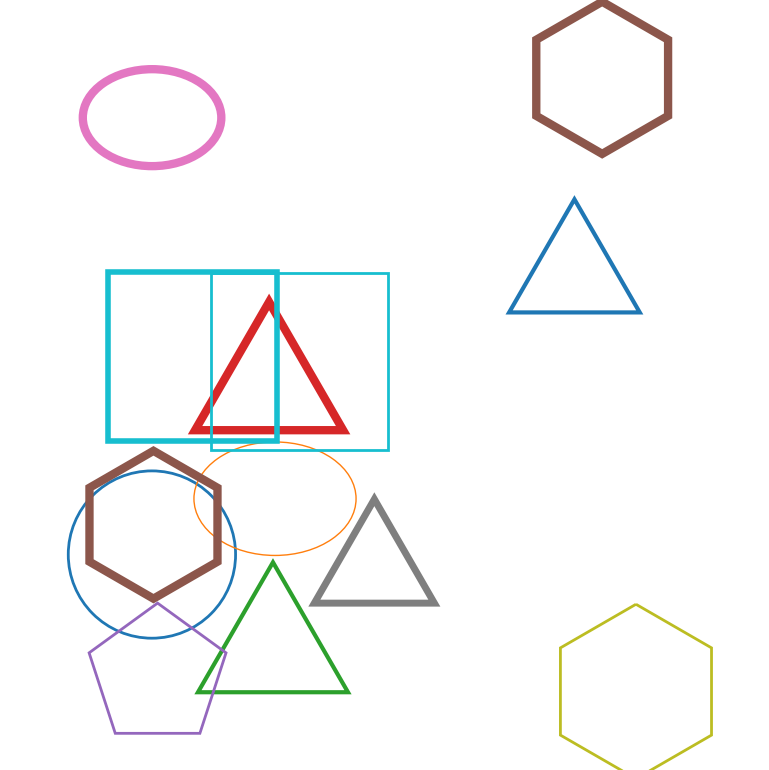[{"shape": "circle", "thickness": 1, "radius": 0.54, "center": [0.197, 0.28]}, {"shape": "triangle", "thickness": 1.5, "radius": 0.49, "center": [0.746, 0.643]}, {"shape": "oval", "thickness": 0.5, "radius": 0.53, "center": [0.357, 0.352]}, {"shape": "triangle", "thickness": 1.5, "radius": 0.56, "center": [0.355, 0.157]}, {"shape": "triangle", "thickness": 3, "radius": 0.56, "center": [0.349, 0.497]}, {"shape": "pentagon", "thickness": 1, "radius": 0.47, "center": [0.205, 0.123]}, {"shape": "hexagon", "thickness": 3, "radius": 0.49, "center": [0.782, 0.899]}, {"shape": "hexagon", "thickness": 3, "radius": 0.48, "center": [0.199, 0.319]}, {"shape": "oval", "thickness": 3, "radius": 0.45, "center": [0.197, 0.847]}, {"shape": "triangle", "thickness": 2.5, "radius": 0.45, "center": [0.486, 0.262]}, {"shape": "hexagon", "thickness": 1, "radius": 0.57, "center": [0.826, 0.102]}, {"shape": "square", "thickness": 2, "radius": 0.55, "center": [0.251, 0.537]}, {"shape": "square", "thickness": 1, "radius": 0.58, "center": [0.389, 0.53]}]